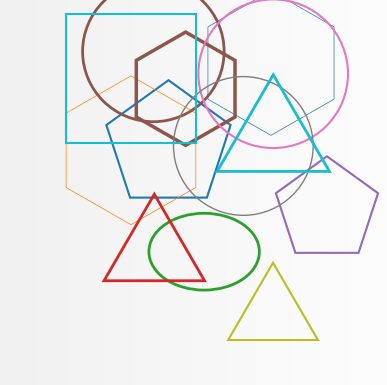[{"shape": "pentagon", "thickness": 1.5, "radius": 0.84, "center": [0.435, 0.623]}, {"shape": "hexagon", "thickness": 0.5, "radius": 0.94, "center": [0.699, 0.836]}, {"shape": "hexagon", "thickness": 0.5, "radius": 0.97, "center": [0.338, 0.61]}, {"shape": "oval", "thickness": 2, "radius": 0.71, "center": [0.527, 0.346]}, {"shape": "triangle", "thickness": 2, "radius": 0.75, "center": [0.398, 0.346]}, {"shape": "pentagon", "thickness": 1.5, "radius": 0.69, "center": [0.844, 0.455]}, {"shape": "circle", "thickness": 2, "radius": 0.91, "center": [0.396, 0.866]}, {"shape": "hexagon", "thickness": 2.5, "radius": 0.74, "center": [0.479, 0.77]}, {"shape": "circle", "thickness": 1.5, "radius": 0.97, "center": [0.705, 0.809]}, {"shape": "circle", "thickness": 1, "radius": 0.9, "center": [0.628, 0.621]}, {"shape": "triangle", "thickness": 1.5, "radius": 0.67, "center": [0.705, 0.184]}, {"shape": "triangle", "thickness": 2, "radius": 0.84, "center": [0.705, 0.638]}, {"shape": "square", "thickness": 1.5, "radius": 0.84, "center": [0.338, 0.796]}]